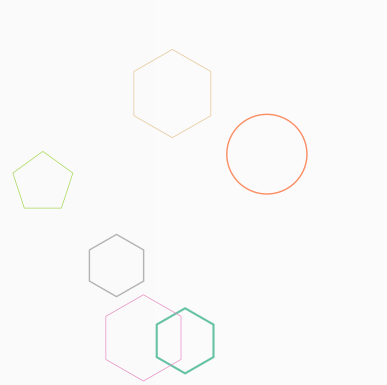[{"shape": "hexagon", "thickness": 1.5, "radius": 0.42, "center": [0.478, 0.115]}, {"shape": "circle", "thickness": 1, "radius": 0.52, "center": [0.689, 0.6]}, {"shape": "hexagon", "thickness": 0.5, "radius": 0.56, "center": [0.37, 0.122]}, {"shape": "pentagon", "thickness": 0.5, "radius": 0.41, "center": [0.111, 0.525]}, {"shape": "hexagon", "thickness": 0.5, "radius": 0.57, "center": [0.445, 0.757]}, {"shape": "hexagon", "thickness": 1, "radius": 0.4, "center": [0.301, 0.31]}]